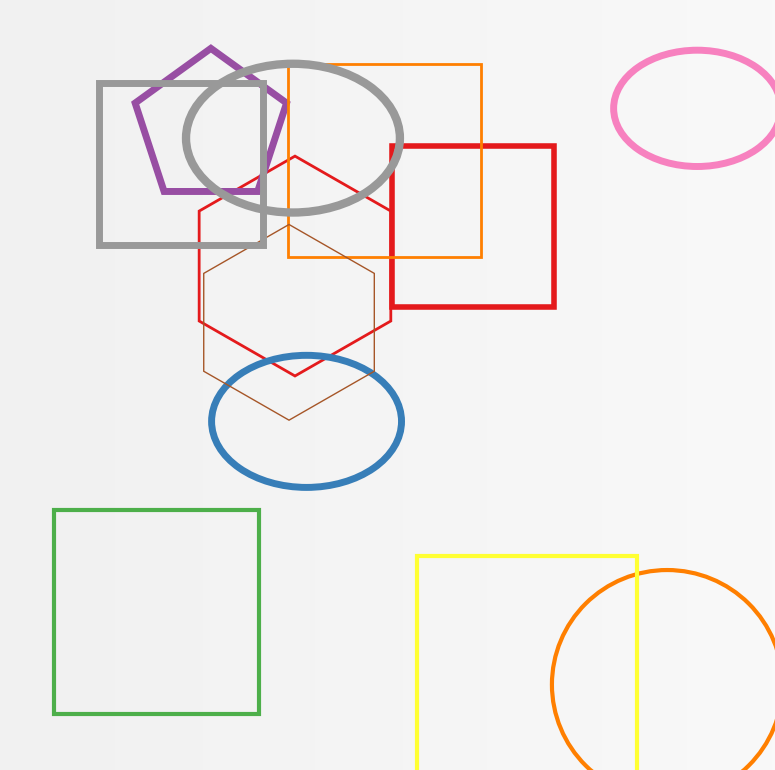[{"shape": "hexagon", "thickness": 1, "radius": 0.71, "center": [0.381, 0.654]}, {"shape": "square", "thickness": 2, "radius": 0.52, "center": [0.61, 0.706]}, {"shape": "oval", "thickness": 2.5, "radius": 0.61, "center": [0.396, 0.453]}, {"shape": "square", "thickness": 1.5, "radius": 0.66, "center": [0.202, 0.205]}, {"shape": "pentagon", "thickness": 2.5, "radius": 0.51, "center": [0.272, 0.834]}, {"shape": "square", "thickness": 1, "radius": 0.63, "center": [0.496, 0.792]}, {"shape": "circle", "thickness": 1.5, "radius": 0.74, "center": [0.861, 0.111]}, {"shape": "square", "thickness": 1.5, "radius": 0.71, "center": [0.68, 0.137]}, {"shape": "hexagon", "thickness": 0.5, "radius": 0.64, "center": [0.373, 0.581]}, {"shape": "oval", "thickness": 2.5, "radius": 0.54, "center": [0.9, 0.859]}, {"shape": "oval", "thickness": 3, "radius": 0.69, "center": [0.378, 0.821]}, {"shape": "square", "thickness": 2.5, "radius": 0.53, "center": [0.234, 0.787]}]